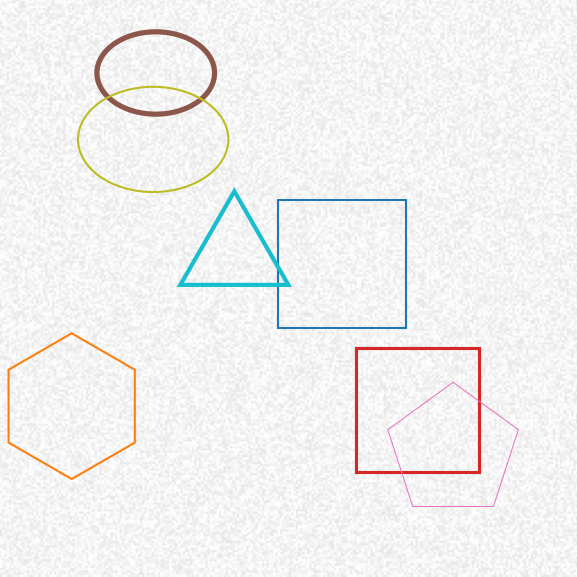[{"shape": "square", "thickness": 1, "radius": 0.55, "center": [0.593, 0.542]}, {"shape": "hexagon", "thickness": 1, "radius": 0.63, "center": [0.124, 0.296]}, {"shape": "square", "thickness": 1.5, "radius": 0.54, "center": [0.723, 0.29]}, {"shape": "oval", "thickness": 2.5, "radius": 0.51, "center": [0.27, 0.873]}, {"shape": "pentagon", "thickness": 0.5, "radius": 0.59, "center": [0.785, 0.218]}, {"shape": "oval", "thickness": 1, "radius": 0.65, "center": [0.265, 0.758]}, {"shape": "triangle", "thickness": 2, "radius": 0.54, "center": [0.406, 0.56]}]